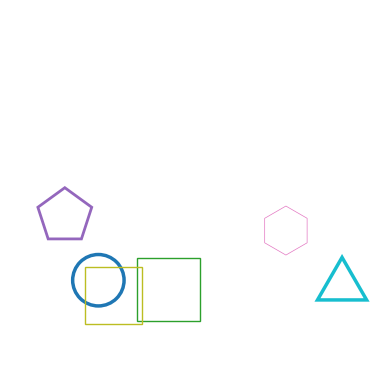[{"shape": "circle", "thickness": 2.5, "radius": 0.33, "center": [0.255, 0.272]}, {"shape": "square", "thickness": 1, "radius": 0.41, "center": [0.437, 0.247]}, {"shape": "pentagon", "thickness": 2, "radius": 0.37, "center": [0.168, 0.439]}, {"shape": "hexagon", "thickness": 0.5, "radius": 0.32, "center": [0.743, 0.401]}, {"shape": "square", "thickness": 1, "radius": 0.37, "center": [0.295, 0.233]}, {"shape": "triangle", "thickness": 2.5, "radius": 0.37, "center": [0.888, 0.258]}]